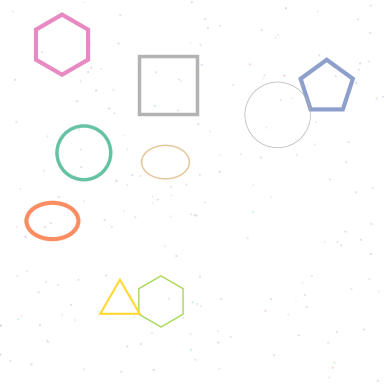[{"shape": "circle", "thickness": 2.5, "radius": 0.35, "center": [0.218, 0.603]}, {"shape": "oval", "thickness": 3, "radius": 0.34, "center": [0.136, 0.426]}, {"shape": "pentagon", "thickness": 3, "radius": 0.36, "center": [0.849, 0.773]}, {"shape": "hexagon", "thickness": 3, "radius": 0.39, "center": [0.161, 0.884]}, {"shape": "hexagon", "thickness": 1, "radius": 0.33, "center": [0.418, 0.217]}, {"shape": "triangle", "thickness": 1.5, "radius": 0.3, "center": [0.312, 0.214]}, {"shape": "oval", "thickness": 1, "radius": 0.31, "center": [0.43, 0.579]}, {"shape": "square", "thickness": 2.5, "radius": 0.38, "center": [0.436, 0.779]}, {"shape": "circle", "thickness": 0.5, "radius": 0.43, "center": [0.721, 0.702]}]